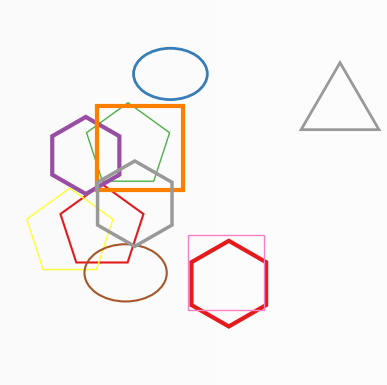[{"shape": "hexagon", "thickness": 3, "radius": 0.56, "center": [0.59, 0.263]}, {"shape": "pentagon", "thickness": 1.5, "radius": 0.56, "center": [0.263, 0.409]}, {"shape": "oval", "thickness": 2, "radius": 0.48, "center": [0.44, 0.808]}, {"shape": "pentagon", "thickness": 1, "radius": 0.56, "center": [0.331, 0.621]}, {"shape": "hexagon", "thickness": 3, "radius": 0.5, "center": [0.221, 0.596]}, {"shape": "square", "thickness": 3, "radius": 0.55, "center": [0.361, 0.615]}, {"shape": "pentagon", "thickness": 1, "radius": 0.58, "center": [0.18, 0.394]}, {"shape": "oval", "thickness": 1.5, "radius": 0.53, "center": [0.324, 0.291]}, {"shape": "square", "thickness": 1, "radius": 0.49, "center": [0.583, 0.291]}, {"shape": "triangle", "thickness": 2, "radius": 0.58, "center": [0.878, 0.721]}, {"shape": "hexagon", "thickness": 2.5, "radius": 0.55, "center": [0.348, 0.471]}]